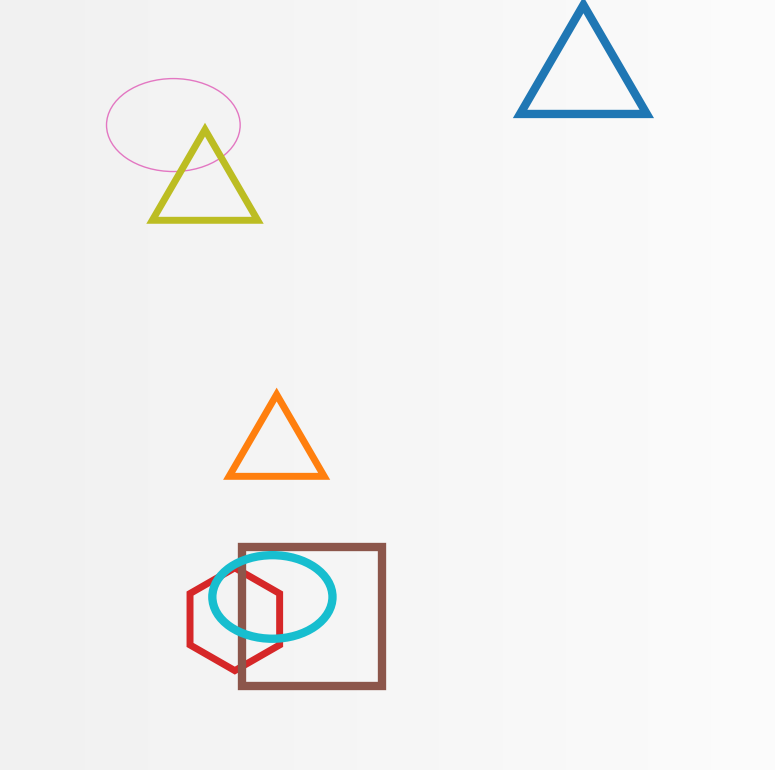[{"shape": "triangle", "thickness": 3, "radius": 0.47, "center": [0.753, 0.899]}, {"shape": "triangle", "thickness": 2.5, "radius": 0.35, "center": [0.357, 0.417]}, {"shape": "hexagon", "thickness": 2.5, "radius": 0.33, "center": [0.303, 0.196]}, {"shape": "square", "thickness": 3, "radius": 0.45, "center": [0.402, 0.199]}, {"shape": "oval", "thickness": 0.5, "radius": 0.43, "center": [0.224, 0.838]}, {"shape": "triangle", "thickness": 2.5, "radius": 0.39, "center": [0.265, 0.753]}, {"shape": "oval", "thickness": 3, "radius": 0.39, "center": [0.352, 0.225]}]